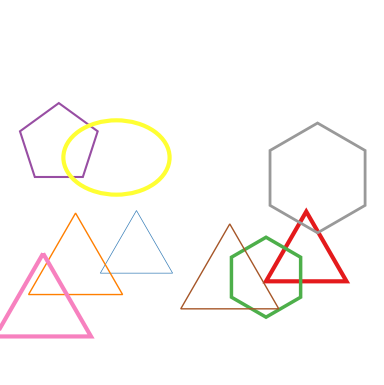[{"shape": "triangle", "thickness": 3, "radius": 0.6, "center": [0.795, 0.33]}, {"shape": "triangle", "thickness": 0.5, "radius": 0.54, "center": [0.354, 0.345]}, {"shape": "hexagon", "thickness": 2.5, "radius": 0.52, "center": [0.691, 0.28]}, {"shape": "pentagon", "thickness": 1.5, "radius": 0.53, "center": [0.153, 0.626]}, {"shape": "triangle", "thickness": 1, "radius": 0.71, "center": [0.196, 0.305]}, {"shape": "oval", "thickness": 3, "radius": 0.69, "center": [0.303, 0.591]}, {"shape": "triangle", "thickness": 1, "radius": 0.73, "center": [0.597, 0.271]}, {"shape": "triangle", "thickness": 3, "radius": 0.72, "center": [0.112, 0.198]}, {"shape": "hexagon", "thickness": 2, "radius": 0.71, "center": [0.825, 0.538]}]